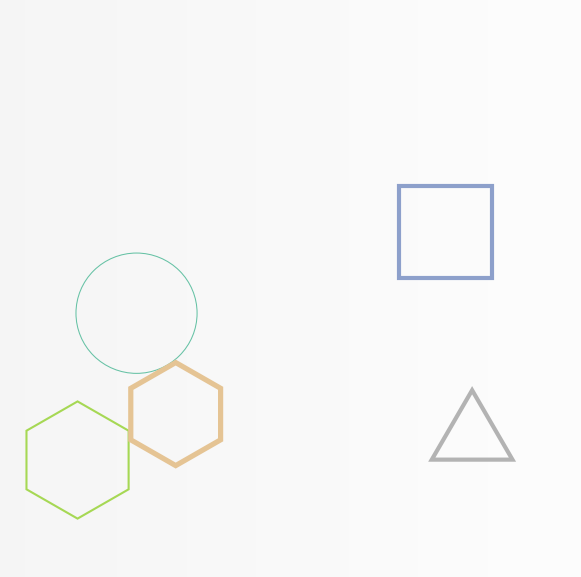[{"shape": "circle", "thickness": 0.5, "radius": 0.52, "center": [0.235, 0.457]}, {"shape": "square", "thickness": 2, "radius": 0.4, "center": [0.767, 0.597]}, {"shape": "hexagon", "thickness": 1, "radius": 0.51, "center": [0.133, 0.203]}, {"shape": "hexagon", "thickness": 2.5, "radius": 0.45, "center": [0.302, 0.282]}, {"shape": "triangle", "thickness": 2, "radius": 0.4, "center": [0.812, 0.243]}]